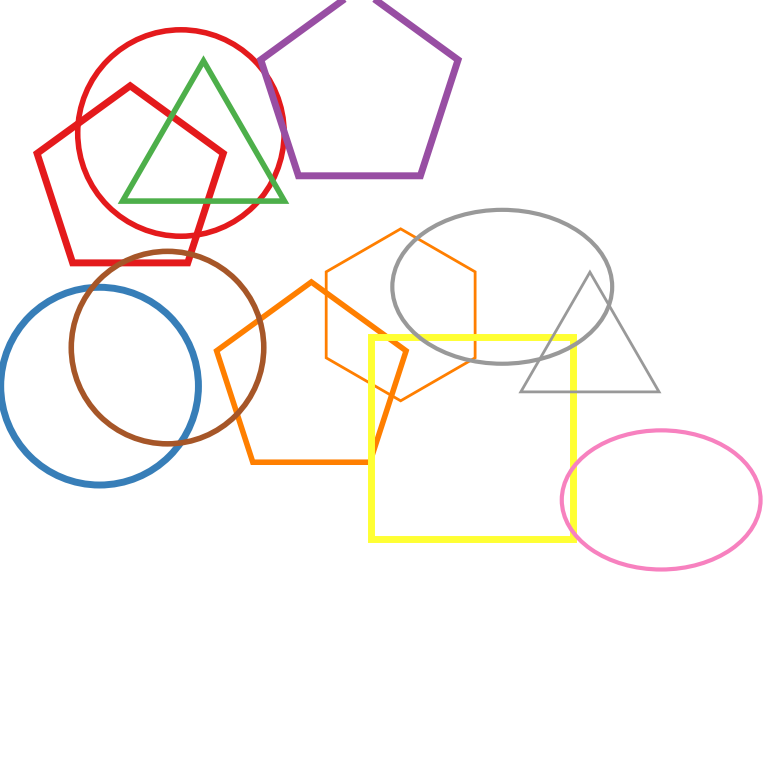[{"shape": "pentagon", "thickness": 2.5, "radius": 0.64, "center": [0.169, 0.761]}, {"shape": "circle", "thickness": 2, "radius": 0.67, "center": [0.235, 0.827]}, {"shape": "circle", "thickness": 2.5, "radius": 0.64, "center": [0.129, 0.499]}, {"shape": "triangle", "thickness": 2, "radius": 0.61, "center": [0.264, 0.8]}, {"shape": "pentagon", "thickness": 2.5, "radius": 0.67, "center": [0.467, 0.881]}, {"shape": "hexagon", "thickness": 1, "radius": 0.56, "center": [0.52, 0.591]}, {"shape": "pentagon", "thickness": 2, "radius": 0.65, "center": [0.404, 0.504]}, {"shape": "square", "thickness": 2.5, "radius": 0.66, "center": [0.613, 0.431]}, {"shape": "circle", "thickness": 2, "radius": 0.62, "center": [0.218, 0.549]}, {"shape": "oval", "thickness": 1.5, "radius": 0.65, "center": [0.859, 0.351]}, {"shape": "triangle", "thickness": 1, "radius": 0.52, "center": [0.766, 0.543]}, {"shape": "oval", "thickness": 1.5, "radius": 0.71, "center": [0.652, 0.628]}]